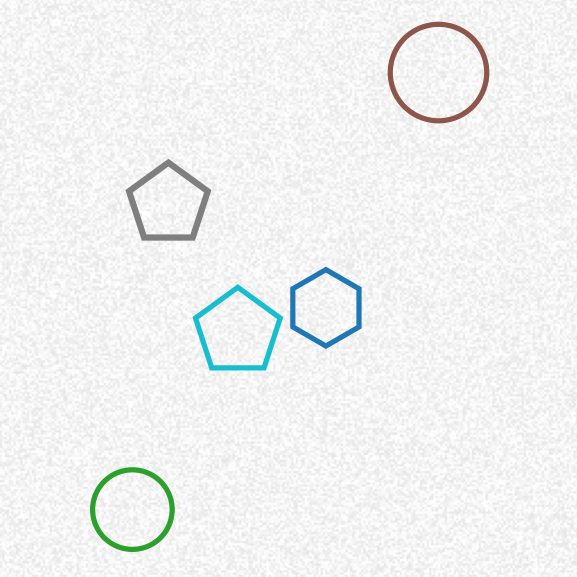[{"shape": "hexagon", "thickness": 2.5, "radius": 0.33, "center": [0.564, 0.466]}, {"shape": "circle", "thickness": 2.5, "radius": 0.34, "center": [0.229, 0.117]}, {"shape": "circle", "thickness": 2.5, "radius": 0.42, "center": [0.759, 0.873]}, {"shape": "pentagon", "thickness": 3, "radius": 0.36, "center": [0.292, 0.646]}, {"shape": "pentagon", "thickness": 2.5, "radius": 0.39, "center": [0.412, 0.425]}]